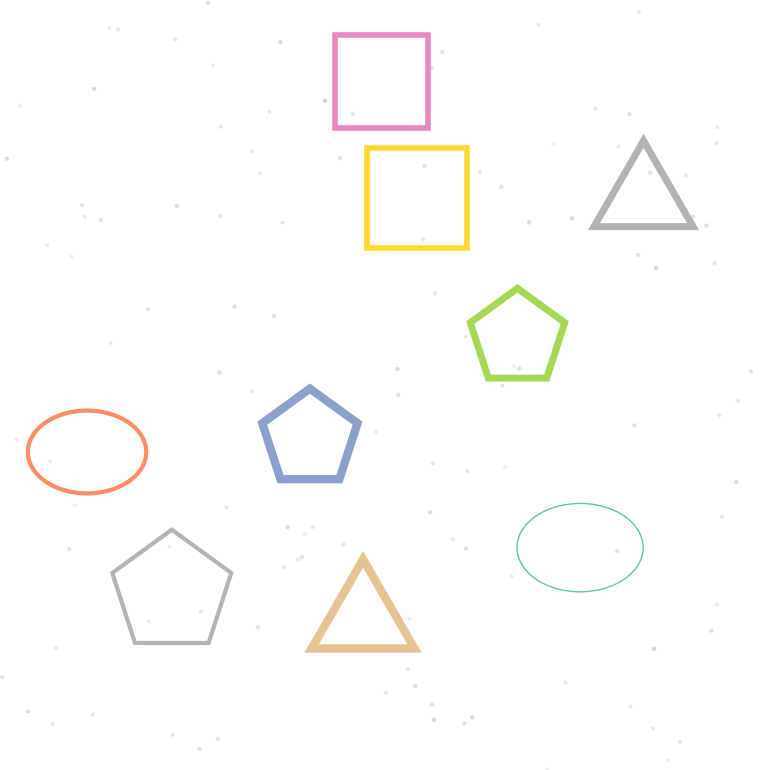[{"shape": "oval", "thickness": 0.5, "radius": 0.41, "center": [0.753, 0.289]}, {"shape": "oval", "thickness": 1.5, "radius": 0.38, "center": [0.113, 0.413]}, {"shape": "pentagon", "thickness": 3, "radius": 0.33, "center": [0.402, 0.43]}, {"shape": "square", "thickness": 2, "radius": 0.3, "center": [0.495, 0.895]}, {"shape": "pentagon", "thickness": 2.5, "radius": 0.32, "center": [0.672, 0.561]}, {"shape": "square", "thickness": 2, "radius": 0.32, "center": [0.542, 0.743]}, {"shape": "triangle", "thickness": 3, "radius": 0.39, "center": [0.472, 0.196]}, {"shape": "triangle", "thickness": 2.5, "radius": 0.37, "center": [0.836, 0.743]}, {"shape": "pentagon", "thickness": 1.5, "radius": 0.41, "center": [0.223, 0.231]}]